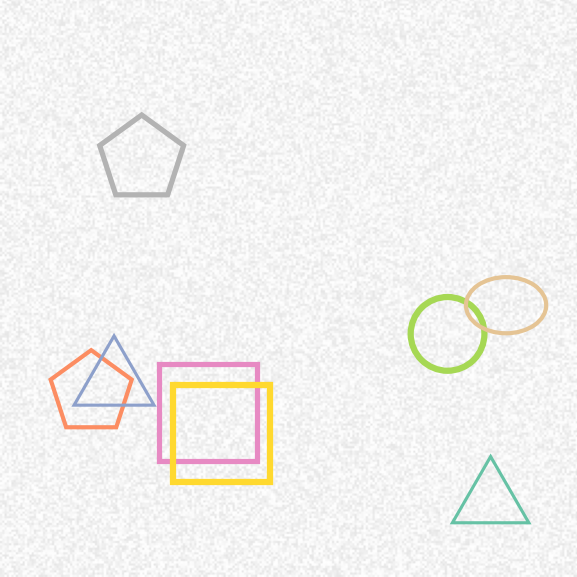[{"shape": "triangle", "thickness": 1.5, "radius": 0.38, "center": [0.85, 0.132]}, {"shape": "pentagon", "thickness": 2, "radius": 0.37, "center": [0.158, 0.319]}, {"shape": "triangle", "thickness": 1.5, "radius": 0.4, "center": [0.197, 0.338]}, {"shape": "square", "thickness": 2.5, "radius": 0.42, "center": [0.36, 0.285]}, {"shape": "circle", "thickness": 3, "radius": 0.32, "center": [0.775, 0.421]}, {"shape": "square", "thickness": 3, "radius": 0.42, "center": [0.383, 0.249]}, {"shape": "oval", "thickness": 2, "radius": 0.35, "center": [0.876, 0.471]}, {"shape": "pentagon", "thickness": 2.5, "radius": 0.38, "center": [0.245, 0.724]}]